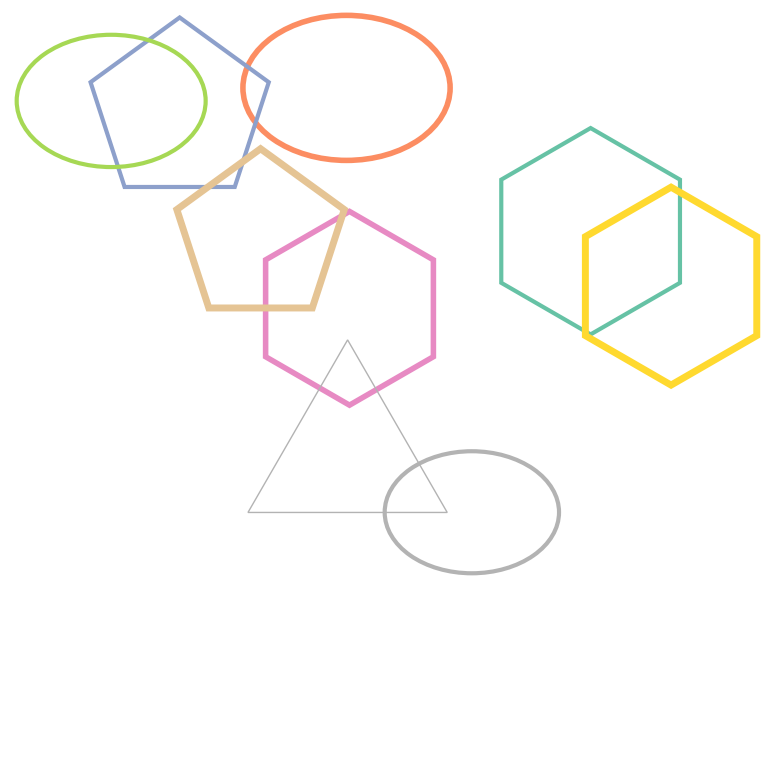[{"shape": "hexagon", "thickness": 1.5, "radius": 0.67, "center": [0.767, 0.7]}, {"shape": "oval", "thickness": 2, "radius": 0.67, "center": [0.45, 0.886]}, {"shape": "pentagon", "thickness": 1.5, "radius": 0.61, "center": [0.233, 0.856]}, {"shape": "hexagon", "thickness": 2, "radius": 0.63, "center": [0.454, 0.6]}, {"shape": "oval", "thickness": 1.5, "radius": 0.61, "center": [0.144, 0.869]}, {"shape": "hexagon", "thickness": 2.5, "radius": 0.64, "center": [0.872, 0.628]}, {"shape": "pentagon", "thickness": 2.5, "radius": 0.57, "center": [0.338, 0.693]}, {"shape": "triangle", "thickness": 0.5, "radius": 0.75, "center": [0.451, 0.409]}, {"shape": "oval", "thickness": 1.5, "radius": 0.57, "center": [0.613, 0.335]}]